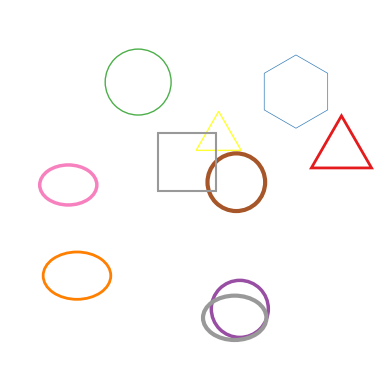[{"shape": "triangle", "thickness": 2, "radius": 0.45, "center": [0.887, 0.609]}, {"shape": "hexagon", "thickness": 0.5, "radius": 0.48, "center": [0.769, 0.762]}, {"shape": "circle", "thickness": 1, "radius": 0.43, "center": [0.359, 0.787]}, {"shape": "circle", "thickness": 2.5, "radius": 0.37, "center": [0.623, 0.198]}, {"shape": "oval", "thickness": 2, "radius": 0.44, "center": [0.2, 0.284]}, {"shape": "triangle", "thickness": 1, "radius": 0.34, "center": [0.568, 0.643]}, {"shape": "circle", "thickness": 3, "radius": 0.37, "center": [0.614, 0.527]}, {"shape": "oval", "thickness": 2.5, "radius": 0.37, "center": [0.177, 0.52]}, {"shape": "oval", "thickness": 3, "radius": 0.41, "center": [0.61, 0.174]}, {"shape": "square", "thickness": 1.5, "radius": 0.38, "center": [0.486, 0.58]}]